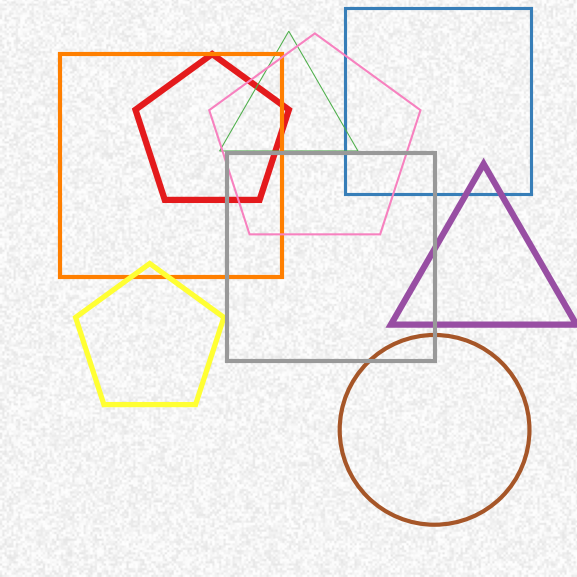[{"shape": "pentagon", "thickness": 3, "radius": 0.7, "center": [0.367, 0.766]}, {"shape": "square", "thickness": 1.5, "radius": 0.81, "center": [0.759, 0.824]}, {"shape": "triangle", "thickness": 0.5, "radius": 0.69, "center": [0.5, 0.807]}, {"shape": "triangle", "thickness": 3, "radius": 0.93, "center": [0.837, 0.53]}, {"shape": "square", "thickness": 2, "radius": 0.96, "center": [0.296, 0.712]}, {"shape": "pentagon", "thickness": 2.5, "radius": 0.68, "center": [0.259, 0.408]}, {"shape": "circle", "thickness": 2, "radius": 0.82, "center": [0.753, 0.255]}, {"shape": "pentagon", "thickness": 1, "radius": 0.96, "center": [0.545, 0.749]}, {"shape": "square", "thickness": 2, "radius": 0.9, "center": [0.573, 0.554]}]